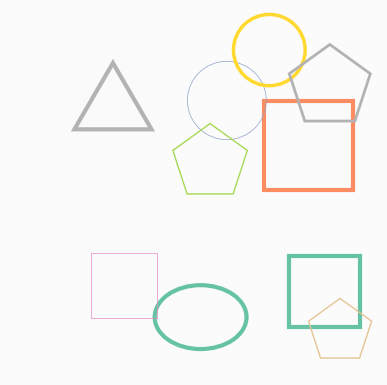[{"shape": "square", "thickness": 3, "radius": 0.46, "center": [0.837, 0.243]}, {"shape": "oval", "thickness": 3, "radius": 0.59, "center": [0.518, 0.176]}, {"shape": "square", "thickness": 3, "radius": 0.58, "center": [0.796, 0.622]}, {"shape": "circle", "thickness": 0.5, "radius": 0.51, "center": [0.585, 0.739]}, {"shape": "square", "thickness": 0.5, "radius": 0.43, "center": [0.321, 0.258]}, {"shape": "pentagon", "thickness": 1, "radius": 0.51, "center": [0.542, 0.578]}, {"shape": "circle", "thickness": 2.5, "radius": 0.46, "center": [0.695, 0.87]}, {"shape": "pentagon", "thickness": 1, "radius": 0.43, "center": [0.878, 0.139]}, {"shape": "triangle", "thickness": 3, "radius": 0.57, "center": [0.291, 0.722]}, {"shape": "pentagon", "thickness": 2, "radius": 0.55, "center": [0.851, 0.775]}]